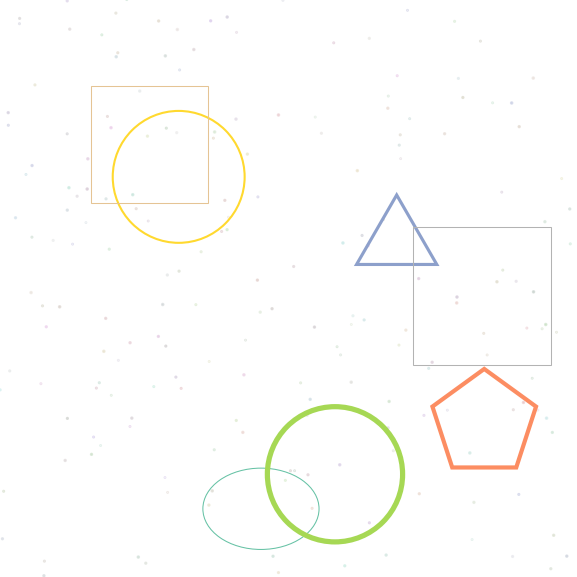[{"shape": "oval", "thickness": 0.5, "radius": 0.5, "center": [0.452, 0.118]}, {"shape": "pentagon", "thickness": 2, "radius": 0.47, "center": [0.839, 0.266]}, {"shape": "triangle", "thickness": 1.5, "radius": 0.4, "center": [0.687, 0.581]}, {"shape": "circle", "thickness": 2.5, "radius": 0.59, "center": [0.58, 0.178]}, {"shape": "circle", "thickness": 1, "radius": 0.57, "center": [0.309, 0.693]}, {"shape": "square", "thickness": 0.5, "radius": 0.51, "center": [0.26, 0.748]}, {"shape": "square", "thickness": 0.5, "radius": 0.6, "center": [0.835, 0.487]}]